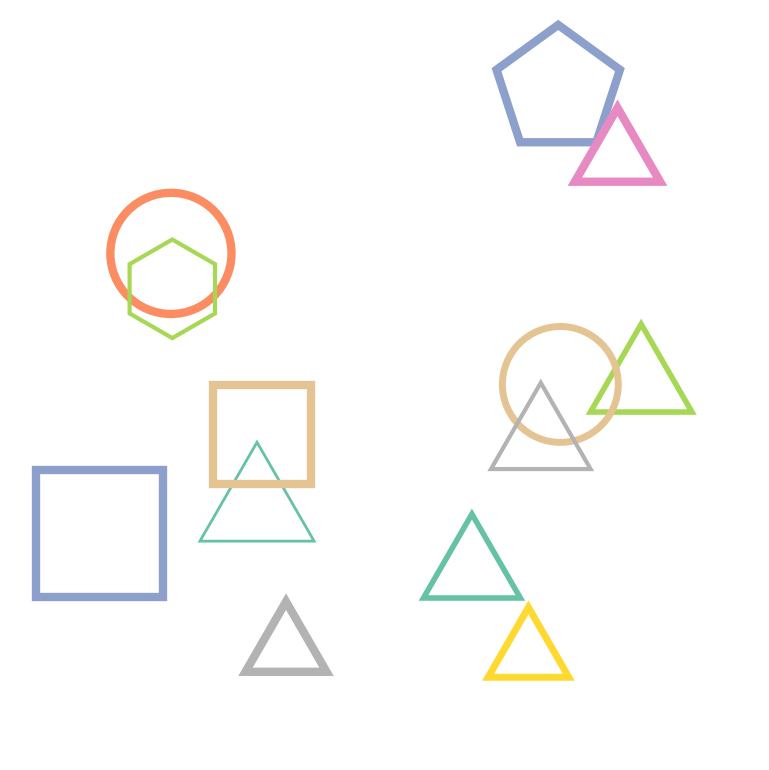[{"shape": "triangle", "thickness": 1, "radius": 0.43, "center": [0.334, 0.34]}, {"shape": "triangle", "thickness": 2, "radius": 0.36, "center": [0.613, 0.26]}, {"shape": "circle", "thickness": 3, "radius": 0.39, "center": [0.222, 0.671]}, {"shape": "square", "thickness": 3, "radius": 0.41, "center": [0.129, 0.307]}, {"shape": "pentagon", "thickness": 3, "radius": 0.42, "center": [0.725, 0.883]}, {"shape": "triangle", "thickness": 3, "radius": 0.32, "center": [0.802, 0.796]}, {"shape": "hexagon", "thickness": 1.5, "radius": 0.32, "center": [0.224, 0.625]}, {"shape": "triangle", "thickness": 2, "radius": 0.38, "center": [0.833, 0.503]}, {"shape": "triangle", "thickness": 2.5, "radius": 0.3, "center": [0.686, 0.151]}, {"shape": "square", "thickness": 3, "radius": 0.32, "center": [0.341, 0.436]}, {"shape": "circle", "thickness": 2.5, "radius": 0.38, "center": [0.728, 0.501]}, {"shape": "triangle", "thickness": 3, "radius": 0.3, "center": [0.371, 0.158]}, {"shape": "triangle", "thickness": 1.5, "radius": 0.37, "center": [0.702, 0.428]}]